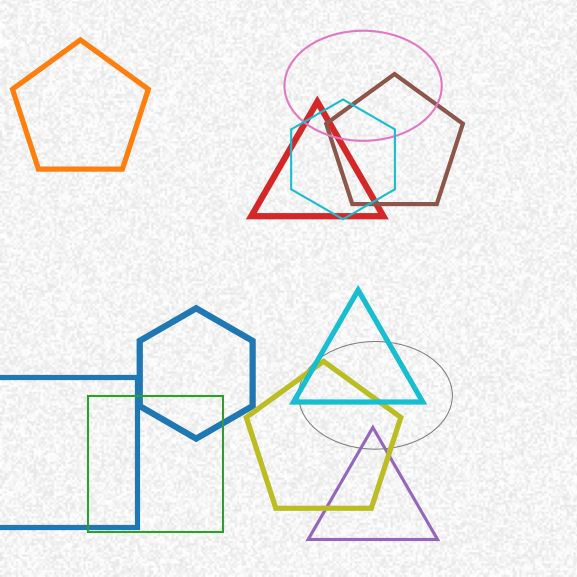[{"shape": "hexagon", "thickness": 3, "radius": 0.56, "center": [0.34, 0.352]}, {"shape": "square", "thickness": 2.5, "radius": 0.65, "center": [0.108, 0.216]}, {"shape": "pentagon", "thickness": 2.5, "radius": 0.62, "center": [0.139, 0.806]}, {"shape": "square", "thickness": 1, "radius": 0.59, "center": [0.269, 0.195]}, {"shape": "triangle", "thickness": 3, "radius": 0.66, "center": [0.549, 0.691]}, {"shape": "triangle", "thickness": 1.5, "radius": 0.65, "center": [0.646, 0.13]}, {"shape": "pentagon", "thickness": 2, "radius": 0.62, "center": [0.683, 0.746]}, {"shape": "oval", "thickness": 1, "radius": 0.68, "center": [0.629, 0.851]}, {"shape": "oval", "thickness": 0.5, "radius": 0.67, "center": [0.65, 0.315]}, {"shape": "pentagon", "thickness": 2.5, "radius": 0.7, "center": [0.56, 0.233]}, {"shape": "hexagon", "thickness": 1, "radius": 0.52, "center": [0.594, 0.723]}, {"shape": "triangle", "thickness": 2.5, "radius": 0.65, "center": [0.62, 0.368]}]